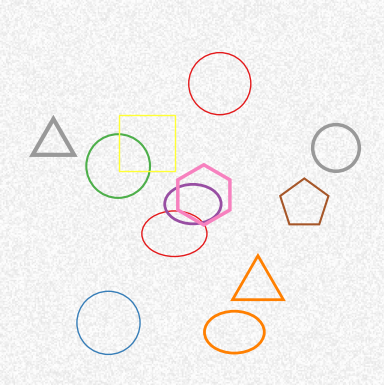[{"shape": "oval", "thickness": 1, "radius": 0.42, "center": [0.453, 0.393]}, {"shape": "circle", "thickness": 1, "radius": 0.4, "center": [0.571, 0.783]}, {"shape": "circle", "thickness": 1, "radius": 0.41, "center": [0.282, 0.161]}, {"shape": "circle", "thickness": 1.5, "radius": 0.41, "center": [0.307, 0.569]}, {"shape": "oval", "thickness": 2, "radius": 0.37, "center": [0.501, 0.47]}, {"shape": "oval", "thickness": 2, "radius": 0.39, "center": [0.609, 0.137]}, {"shape": "triangle", "thickness": 2, "radius": 0.38, "center": [0.67, 0.26]}, {"shape": "square", "thickness": 1, "radius": 0.37, "center": [0.382, 0.629]}, {"shape": "pentagon", "thickness": 1.5, "radius": 0.33, "center": [0.79, 0.471]}, {"shape": "hexagon", "thickness": 2.5, "radius": 0.39, "center": [0.529, 0.494]}, {"shape": "triangle", "thickness": 3, "radius": 0.31, "center": [0.139, 0.629]}, {"shape": "circle", "thickness": 2.5, "radius": 0.3, "center": [0.873, 0.616]}]